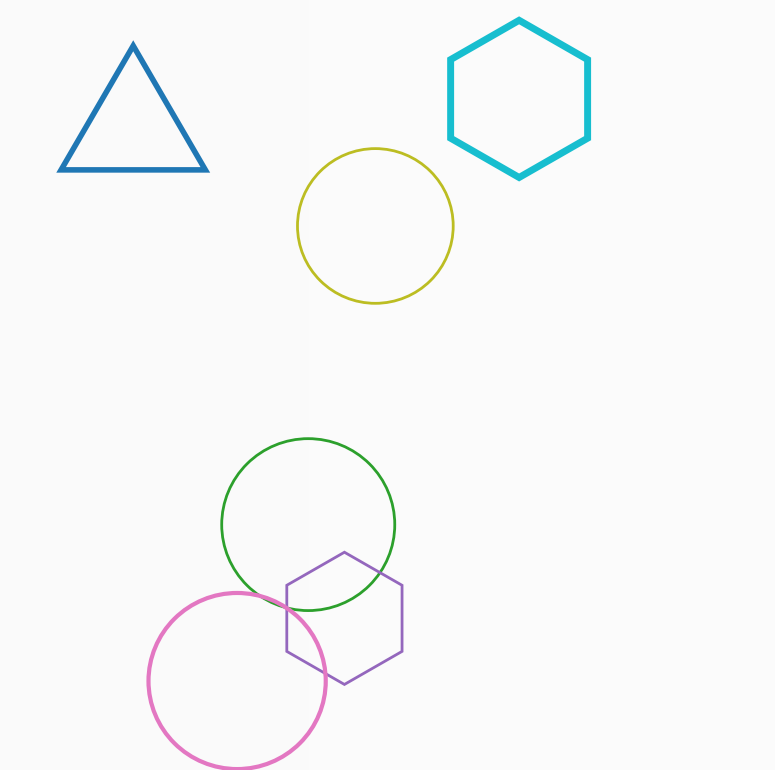[{"shape": "triangle", "thickness": 2, "radius": 0.54, "center": [0.172, 0.833]}, {"shape": "circle", "thickness": 1, "radius": 0.56, "center": [0.398, 0.319]}, {"shape": "hexagon", "thickness": 1, "radius": 0.43, "center": [0.444, 0.197]}, {"shape": "circle", "thickness": 1.5, "radius": 0.57, "center": [0.306, 0.116]}, {"shape": "circle", "thickness": 1, "radius": 0.5, "center": [0.484, 0.707]}, {"shape": "hexagon", "thickness": 2.5, "radius": 0.51, "center": [0.67, 0.872]}]